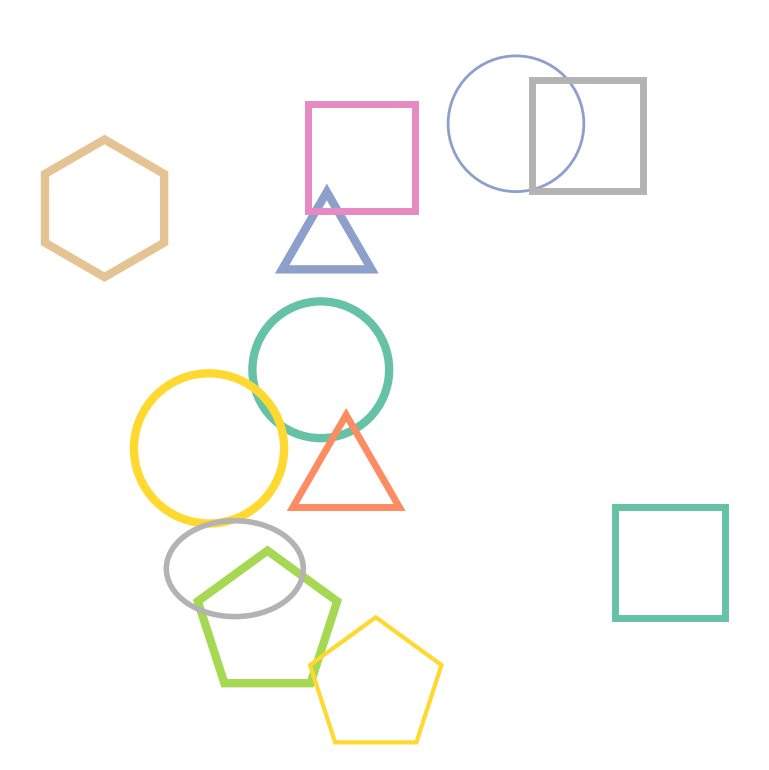[{"shape": "square", "thickness": 2.5, "radius": 0.36, "center": [0.87, 0.27]}, {"shape": "circle", "thickness": 3, "radius": 0.44, "center": [0.417, 0.52]}, {"shape": "triangle", "thickness": 2.5, "radius": 0.4, "center": [0.45, 0.381]}, {"shape": "circle", "thickness": 1, "radius": 0.44, "center": [0.67, 0.839]}, {"shape": "triangle", "thickness": 3, "radius": 0.34, "center": [0.424, 0.684]}, {"shape": "square", "thickness": 2.5, "radius": 0.35, "center": [0.47, 0.796]}, {"shape": "pentagon", "thickness": 3, "radius": 0.48, "center": [0.347, 0.19]}, {"shape": "pentagon", "thickness": 1.5, "radius": 0.45, "center": [0.488, 0.109]}, {"shape": "circle", "thickness": 3, "radius": 0.49, "center": [0.271, 0.418]}, {"shape": "hexagon", "thickness": 3, "radius": 0.45, "center": [0.136, 0.729]}, {"shape": "square", "thickness": 2.5, "radius": 0.36, "center": [0.763, 0.824]}, {"shape": "oval", "thickness": 2, "radius": 0.44, "center": [0.305, 0.261]}]